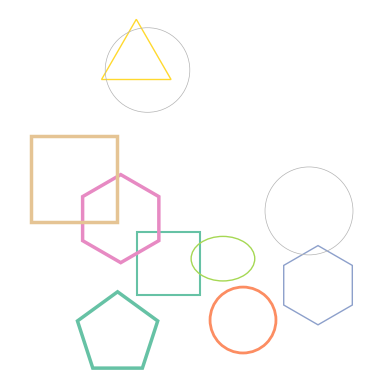[{"shape": "pentagon", "thickness": 2.5, "radius": 0.55, "center": [0.305, 0.132]}, {"shape": "square", "thickness": 1.5, "radius": 0.41, "center": [0.437, 0.314]}, {"shape": "circle", "thickness": 2, "radius": 0.43, "center": [0.631, 0.169]}, {"shape": "hexagon", "thickness": 1, "radius": 0.51, "center": [0.826, 0.259]}, {"shape": "hexagon", "thickness": 2.5, "radius": 0.57, "center": [0.314, 0.432]}, {"shape": "oval", "thickness": 1, "radius": 0.41, "center": [0.579, 0.328]}, {"shape": "triangle", "thickness": 1, "radius": 0.52, "center": [0.354, 0.846]}, {"shape": "square", "thickness": 2.5, "radius": 0.56, "center": [0.192, 0.534]}, {"shape": "circle", "thickness": 0.5, "radius": 0.57, "center": [0.803, 0.452]}, {"shape": "circle", "thickness": 0.5, "radius": 0.55, "center": [0.383, 0.818]}]